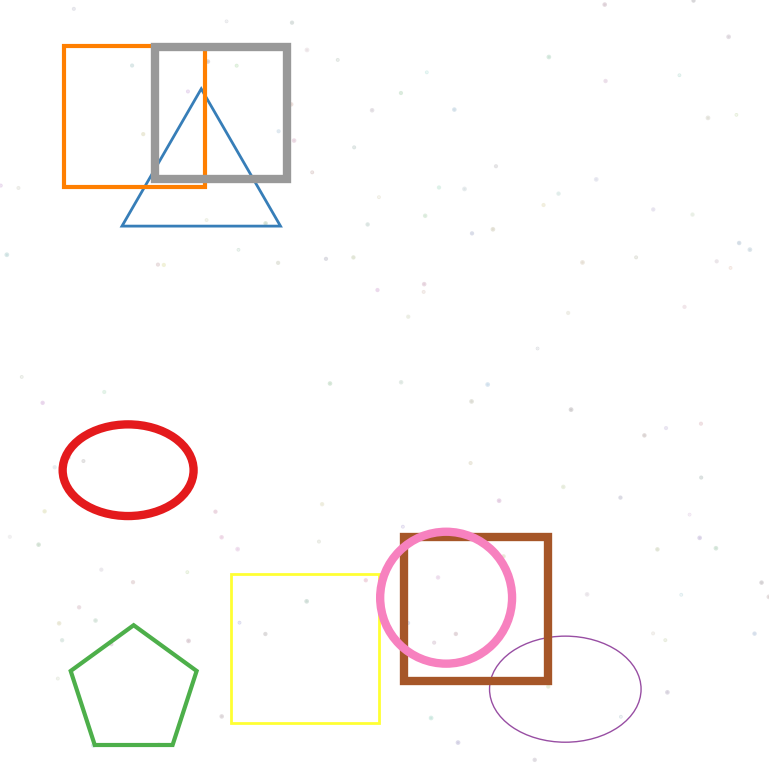[{"shape": "oval", "thickness": 3, "radius": 0.43, "center": [0.166, 0.389]}, {"shape": "triangle", "thickness": 1, "radius": 0.59, "center": [0.261, 0.766]}, {"shape": "pentagon", "thickness": 1.5, "radius": 0.43, "center": [0.174, 0.102]}, {"shape": "oval", "thickness": 0.5, "radius": 0.49, "center": [0.734, 0.105]}, {"shape": "square", "thickness": 1.5, "radius": 0.46, "center": [0.175, 0.849]}, {"shape": "square", "thickness": 1, "radius": 0.48, "center": [0.396, 0.158]}, {"shape": "square", "thickness": 3, "radius": 0.47, "center": [0.618, 0.209]}, {"shape": "circle", "thickness": 3, "radius": 0.43, "center": [0.579, 0.224]}, {"shape": "square", "thickness": 3, "radius": 0.43, "center": [0.287, 0.853]}]